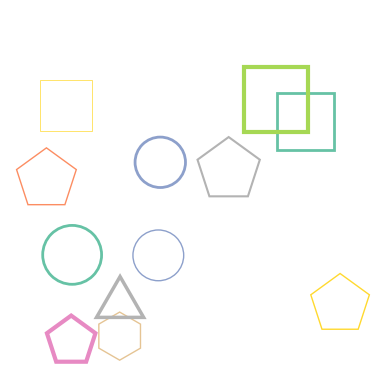[{"shape": "circle", "thickness": 2, "radius": 0.38, "center": [0.187, 0.338]}, {"shape": "square", "thickness": 2, "radius": 0.37, "center": [0.794, 0.684]}, {"shape": "pentagon", "thickness": 1, "radius": 0.41, "center": [0.121, 0.534]}, {"shape": "circle", "thickness": 2, "radius": 0.33, "center": [0.416, 0.578]}, {"shape": "circle", "thickness": 1, "radius": 0.33, "center": [0.411, 0.337]}, {"shape": "pentagon", "thickness": 3, "radius": 0.33, "center": [0.185, 0.114]}, {"shape": "square", "thickness": 3, "radius": 0.42, "center": [0.717, 0.741]}, {"shape": "pentagon", "thickness": 1, "radius": 0.4, "center": [0.883, 0.21]}, {"shape": "square", "thickness": 0.5, "radius": 0.33, "center": [0.172, 0.725]}, {"shape": "hexagon", "thickness": 1, "radius": 0.31, "center": [0.311, 0.127]}, {"shape": "triangle", "thickness": 2.5, "radius": 0.35, "center": [0.312, 0.211]}, {"shape": "pentagon", "thickness": 1.5, "radius": 0.43, "center": [0.594, 0.559]}]